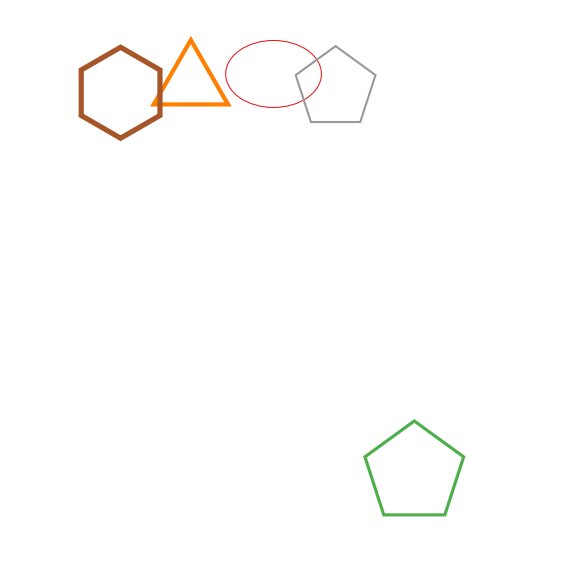[{"shape": "oval", "thickness": 0.5, "radius": 0.41, "center": [0.474, 0.871]}, {"shape": "pentagon", "thickness": 1.5, "radius": 0.45, "center": [0.717, 0.18]}, {"shape": "triangle", "thickness": 2, "radius": 0.37, "center": [0.33, 0.855]}, {"shape": "hexagon", "thickness": 2.5, "radius": 0.39, "center": [0.209, 0.839]}, {"shape": "pentagon", "thickness": 1, "radius": 0.36, "center": [0.581, 0.847]}]